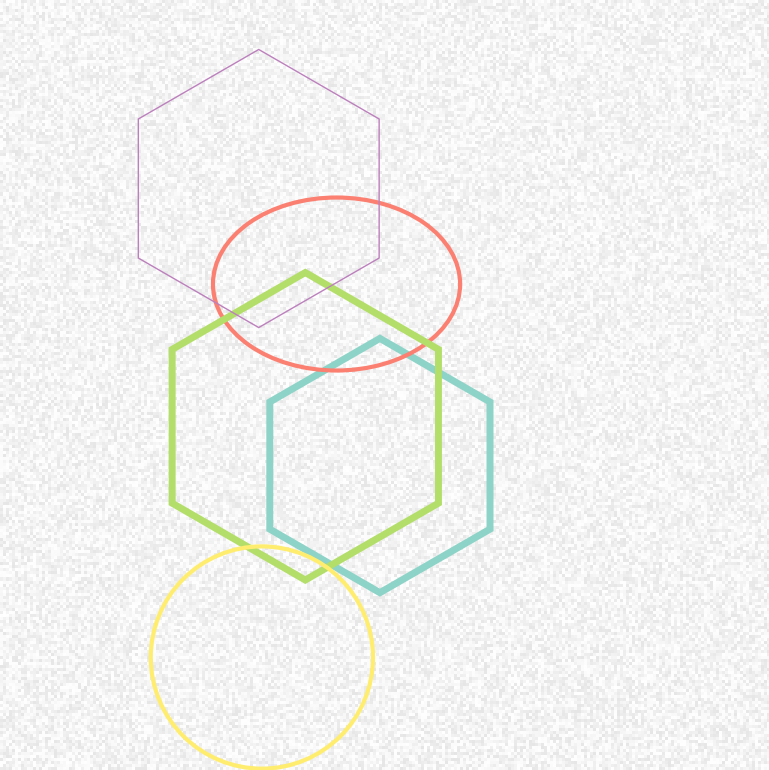[{"shape": "hexagon", "thickness": 2.5, "radius": 0.83, "center": [0.493, 0.395]}, {"shape": "oval", "thickness": 1.5, "radius": 0.8, "center": [0.437, 0.631]}, {"shape": "hexagon", "thickness": 2.5, "radius": 1.0, "center": [0.396, 0.446]}, {"shape": "hexagon", "thickness": 0.5, "radius": 0.9, "center": [0.336, 0.755]}, {"shape": "circle", "thickness": 1.5, "radius": 0.72, "center": [0.34, 0.146]}]